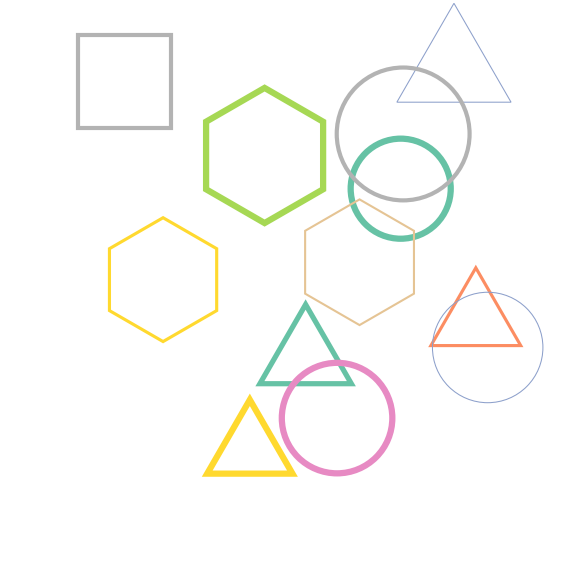[{"shape": "triangle", "thickness": 2.5, "radius": 0.46, "center": [0.529, 0.38]}, {"shape": "circle", "thickness": 3, "radius": 0.43, "center": [0.694, 0.672]}, {"shape": "triangle", "thickness": 1.5, "radius": 0.45, "center": [0.824, 0.446]}, {"shape": "triangle", "thickness": 0.5, "radius": 0.57, "center": [0.786, 0.879]}, {"shape": "circle", "thickness": 0.5, "radius": 0.48, "center": [0.844, 0.397]}, {"shape": "circle", "thickness": 3, "radius": 0.48, "center": [0.584, 0.275]}, {"shape": "hexagon", "thickness": 3, "radius": 0.59, "center": [0.458, 0.73]}, {"shape": "hexagon", "thickness": 1.5, "radius": 0.54, "center": [0.282, 0.515]}, {"shape": "triangle", "thickness": 3, "radius": 0.43, "center": [0.433, 0.222]}, {"shape": "hexagon", "thickness": 1, "radius": 0.54, "center": [0.623, 0.545]}, {"shape": "square", "thickness": 2, "radius": 0.4, "center": [0.215, 0.858]}, {"shape": "circle", "thickness": 2, "radius": 0.58, "center": [0.698, 0.767]}]